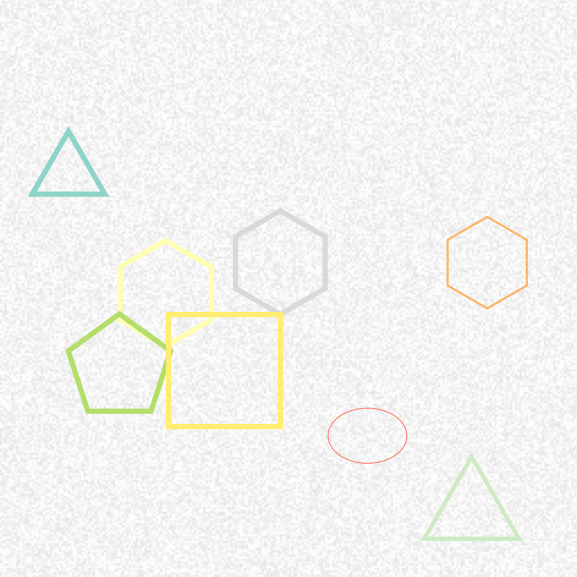[{"shape": "triangle", "thickness": 2.5, "radius": 0.36, "center": [0.119, 0.699]}, {"shape": "hexagon", "thickness": 2.5, "radius": 0.46, "center": [0.287, 0.491]}, {"shape": "oval", "thickness": 0.5, "radius": 0.34, "center": [0.636, 0.245]}, {"shape": "hexagon", "thickness": 1, "radius": 0.4, "center": [0.844, 0.544]}, {"shape": "pentagon", "thickness": 2.5, "radius": 0.47, "center": [0.207, 0.362]}, {"shape": "hexagon", "thickness": 2.5, "radius": 0.45, "center": [0.485, 0.545]}, {"shape": "triangle", "thickness": 2, "radius": 0.47, "center": [0.817, 0.114]}, {"shape": "square", "thickness": 2.5, "radius": 0.49, "center": [0.388, 0.359]}]